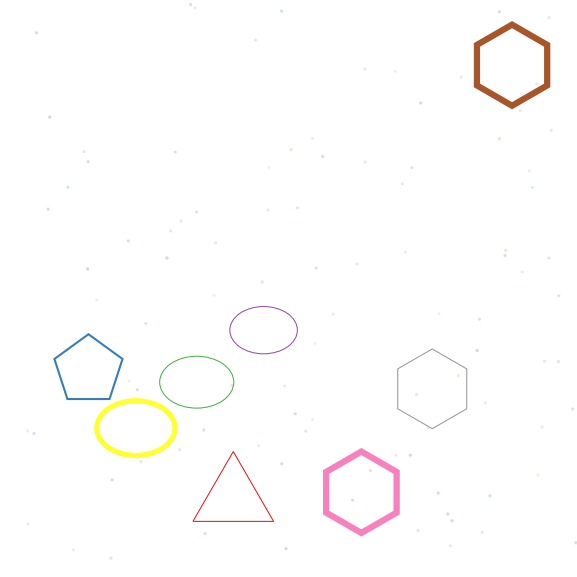[{"shape": "triangle", "thickness": 0.5, "radius": 0.4, "center": [0.404, 0.137]}, {"shape": "pentagon", "thickness": 1, "radius": 0.31, "center": [0.153, 0.358]}, {"shape": "oval", "thickness": 0.5, "radius": 0.32, "center": [0.341, 0.337]}, {"shape": "oval", "thickness": 0.5, "radius": 0.29, "center": [0.456, 0.427]}, {"shape": "oval", "thickness": 2.5, "radius": 0.34, "center": [0.235, 0.258]}, {"shape": "hexagon", "thickness": 3, "radius": 0.35, "center": [0.887, 0.886]}, {"shape": "hexagon", "thickness": 3, "radius": 0.35, "center": [0.626, 0.147]}, {"shape": "hexagon", "thickness": 0.5, "radius": 0.35, "center": [0.748, 0.326]}]